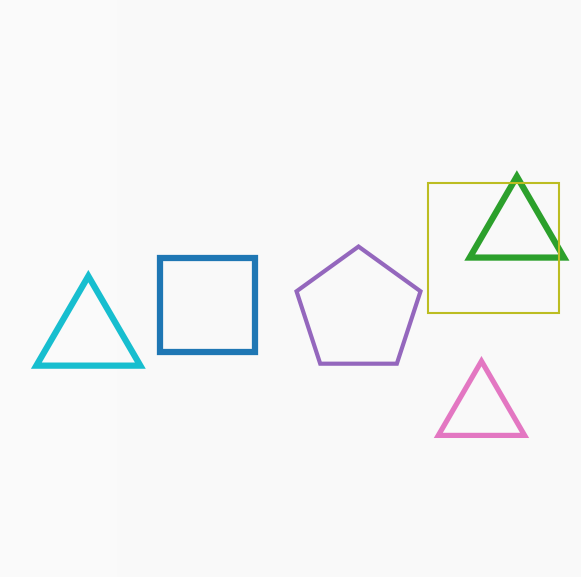[{"shape": "square", "thickness": 3, "radius": 0.41, "center": [0.357, 0.471]}, {"shape": "triangle", "thickness": 3, "radius": 0.47, "center": [0.889, 0.6]}, {"shape": "pentagon", "thickness": 2, "radius": 0.56, "center": [0.617, 0.46]}, {"shape": "triangle", "thickness": 2.5, "radius": 0.43, "center": [0.828, 0.288]}, {"shape": "square", "thickness": 1, "radius": 0.56, "center": [0.849, 0.57]}, {"shape": "triangle", "thickness": 3, "radius": 0.52, "center": [0.152, 0.418]}]